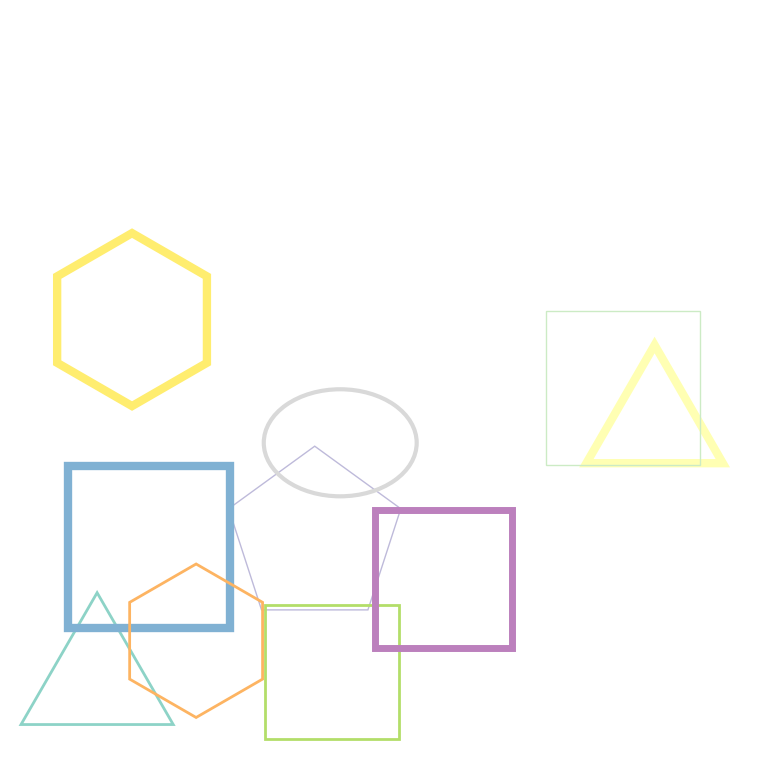[{"shape": "triangle", "thickness": 1, "radius": 0.57, "center": [0.126, 0.116]}, {"shape": "triangle", "thickness": 3, "radius": 0.51, "center": [0.85, 0.45]}, {"shape": "pentagon", "thickness": 0.5, "radius": 0.59, "center": [0.409, 0.303]}, {"shape": "square", "thickness": 3, "radius": 0.53, "center": [0.193, 0.29]}, {"shape": "hexagon", "thickness": 1, "radius": 0.5, "center": [0.255, 0.168]}, {"shape": "square", "thickness": 1, "radius": 0.43, "center": [0.431, 0.127]}, {"shape": "oval", "thickness": 1.5, "radius": 0.5, "center": [0.442, 0.425]}, {"shape": "square", "thickness": 2.5, "radius": 0.45, "center": [0.576, 0.248]}, {"shape": "square", "thickness": 0.5, "radius": 0.5, "center": [0.809, 0.497]}, {"shape": "hexagon", "thickness": 3, "radius": 0.56, "center": [0.171, 0.585]}]